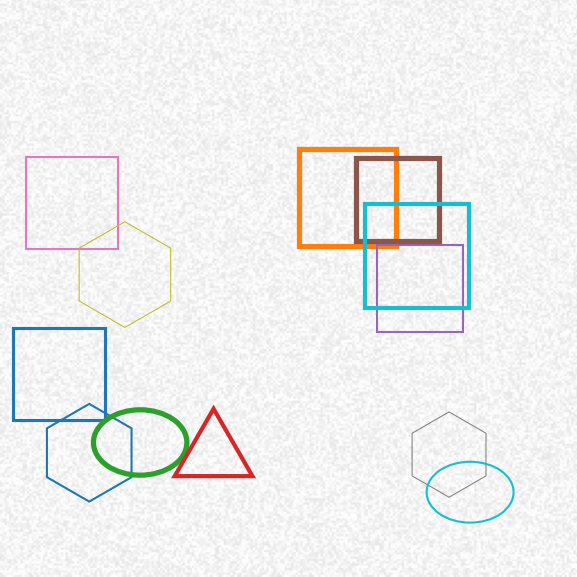[{"shape": "square", "thickness": 1.5, "radius": 0.4, "center": [0.102, 0.351]}, {"shape": "hexagon", "thickness": 1, "radius": 0.42, "center": [0.155, 0.215]}, {"shape": "square", "thickness": 2.5, "radius": 0.42, "center": [0.601, 0.657]}, {"shape": "oval", "thickness": 2.5, "radius": 0.4, "center": [0.243, 0.233]}, {"shape": "triangle", "thickness": 2, "radius": 0.39, "center": [0.37, 0.214]}, {"shape": "square", "thickness": 1, "radius": 0.37, "center": [0.728, 0.5]}, {"shape": "square", "thickness": 2.5, "radius": 0.36, "center": [0.688, 0.654]}, {"shape": "square", "thickness": 1, "radius": 0.4, "center": [0.124, 0.648]}, {"shape": "hexagon", "thickness": 0.5, "radius": 0.37, "center": [0.778, 0.212]}, {"shape": "hexagon", "thickness": 0.5, "radius": 0.46, "center": [0.216, 0.524]}, {"shape": "square", "thickness": 2, "radius": 0.45, "center": [0.723, 0.556]}, {"shape": "oval", "thickness": 1, "radius": 0.38, "center": [0.814, 0.147]}]